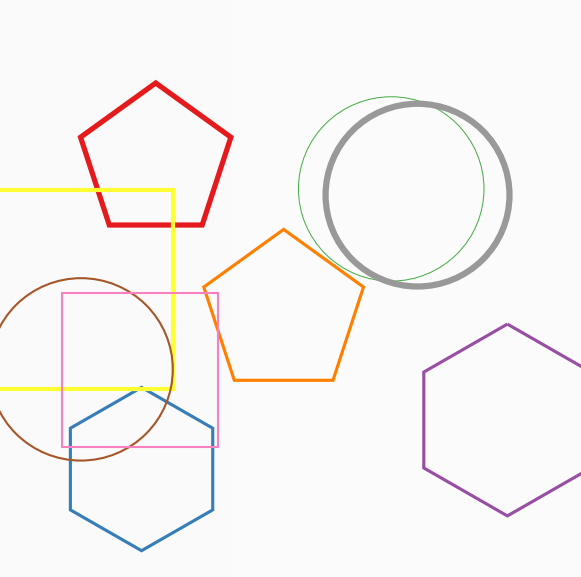[{"shape": "pentagon", "thickness": 2.5, "radius": 0.68, "center": [0.268, 0.719]}, {"shape": "hexagon", "thickness": 1.5, "radius": 0.71, "center": [0.244, 0.187]}, {"shape": "circle", "thickness": 0.5, "radius": 0.8, "center": [0.673, 0.672]}, {"shape": "hexagon", "thickness": 1.5, "radius": 0.83, "center": [0.873, 0.272]}, {"shape": "pentagon", "thickness": 1.5, "radius": 0.72, "center": [0.488, 0.457]}, {"shape": "square", "thickness": 2, "radius": 0.86, "center": [0.126, 0.498]}, {"shape": "circle", "thickness": 1, "radius": 0.79, "center": [0.139, 0.36]}, {"shape": "square", "thickness": 1, "radius": 0.67, "center": [0.241, 0.358]}, {"shape": "circle", "thickness": 3, "radius": 0.79, "center": [0.718, 0.661]}]